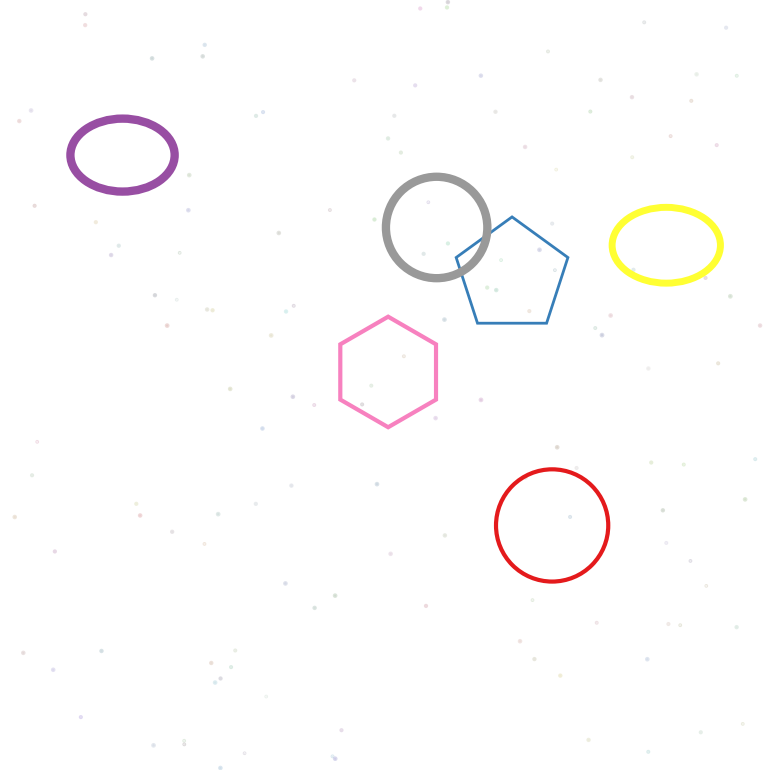[{"shape": "circle", "thickness": 1.5, "radius": 0.36, "center": [0.717, 0.318]}, {"shape": "pentagon", "thickness": 1, "radius": 0.38, "center": [0.665, 0.642]}, {"shape": "oval", "thickness": 3, "radius": 0.34, "center": [0.159, 0.799]}, {"shape": "oval", "thickness": 2.5, "radius": 0.35, "center": [0.865, 0.681]}, {"shape": "hexagon", "thickness": 1.5, "radius": 0.36, "center": [0.504, 0.517]}, {"shape": "circle", "thickness": 3, "radius": 0.33, "center": [0.567, 0.705]}]